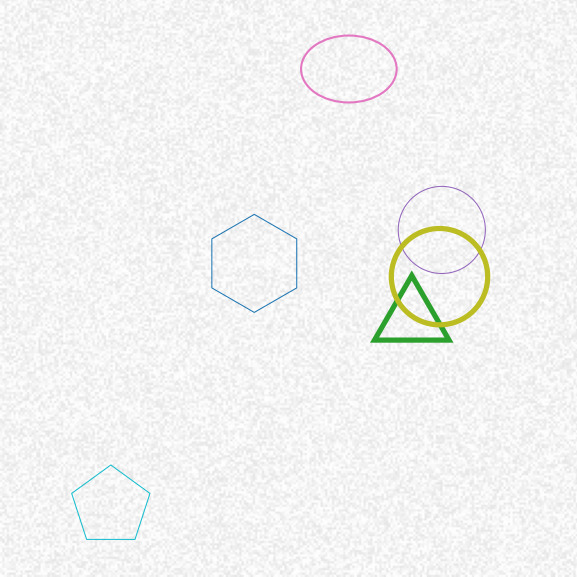[{"shape": "hexagon", "thickness": 0.5, "radius": 0.42, "center": [0.44, 0.543]}, {"shape": "triangle", "thickness": 2.5, "radius": 0.37, "center": [0.713, 0.447]}, {"shape": "circle", "thickness": 0.5, "radius": 0.38, "center": [0.765, 0.601]}, {"shape": "oval", "thickness": 1, "radius": 0.41, "center": [0.604, 0.88]}, {"shape": "circle", "thickness": 2.5, "radius": 0.42, "center": [0.761, 0.52]}, {"shape": "pentagon", "thickness": 0.5, "radius": 0.36, "center": [0.192, 0.123]}]